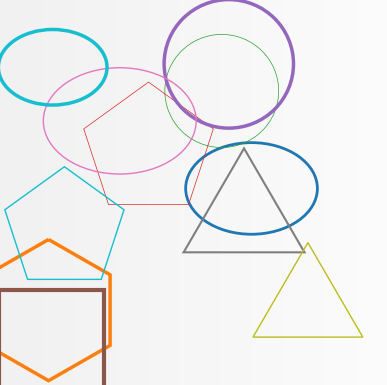[{"shape": "oval", "thickness": 2, "radius": 0.85, "center": [0.649, 0.511]}, {"shape": "hexagon", "thickness": 2.5, "radius": 0.92, "center": [0.125, 0.195]}, {"shape": "circle", "thickness": 0.5, "radius": 0.73, "center": [0.572, 0.764]}, {"shape": "pentagon", "thickness": 0.5, "radius": 0.88, "center": [0.383, 0.611]}, {"shape": "circle", "thickness": 2.5, "radius": 0.83, "center": [0.59, 0.834]}, {"shape": "square", "thickness": 3, "radius": 0.68, "center": [0.134, 0.112]}, {"shape": "oval", "thickness": 1, "radius": 0.99, "center": [0.309, 0.686]}, {"shape": "triangle", "thickness": 1.5, "radius": 0.9, "center": [0.63, 0.435]}, {"shape": "triangle", "thickness": 1, "radius": 0.82, "center": [0.795, 0.206]}, {"shape": "pentagon", "thickness": 1, "radius": 0.81, "center": [0.166, 0.405]}, {"shape": "oval", "thickness": 2.5, "radius": 0.7, "center": [0.136, 0.825]}]